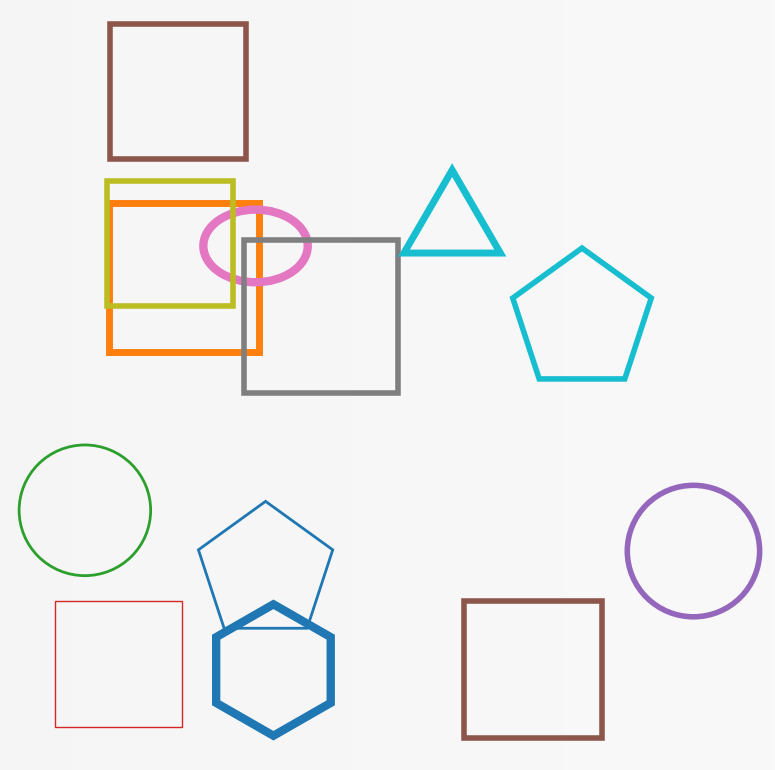[{"shape": "pentagon", "thickness": 1, "radius": 0.46, "center": [0.343, 0.258]}, {"shape": "hexagon", "thickness": 3, "radius": 0.43, "center": [0.353, 0.13]}, {"shape": "square", "thickness": 2.5, "radius": 0.48, "center": [0.237, 0.64]}, {"shape": "circle", "thickness": 1, "radius": 0.42, "center": [0.11, 0.337]}, {"shape": "square", "thickness": 0.5, "radius": 0.41, "center": [0.153, 0.137]}, {"shape": "circle", "thickness": 2, "radius": 0.43, "center": [0.895, 0.284]}, {"shape": "square", "thickness": 2, "radius": 0.44, "center": [0.688, 0.131]}, {"shape": "square", "thickness": 2, "radius": 0.44, "center": [0.229, 0.881]}, {"shape": "oval", "thickness": 3, "radius": 0.34, "center": [0.33, 0.681]}, {"shape": "square", "thickness": 2, "radius": 0.5, "center": [0.414, 0.589]}, {"shape": "square", "thickness": 2, "radius": 0.41, "center": [0.219, 0.684]}, {"shape": "pentagon", "thickness": 2, "radius": 0.47, "center": [0.751, 0.584]}, {"shape": "triangle", "thickness": 2.5, "radius": 0.36, "center": [0.583, 0.707]}]